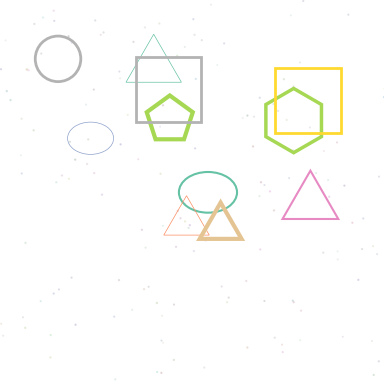[{"shape": "triangle", "thickness": 0.5, "radius": 0.42, "center": [0.399, 0.828]}, {"shape": "oval", "thickness": 1.5, "radius": 0.38, "center": [0.54, 0.5]}, {"shape": "triangle", "thickness": 0.5, "radius": 0.34, "center": [0.484, 0.423]}, {"shape": "oval", "thickness": 0.5, "radius": 0.3, "center": [0.235, 0.641]}, {"shape": "triangle", "thickness": 1.5, "radius": 0.42, "center": [0.806, 0.473]}, {"shape": "pentagon", "thickness": 3, "radius": 0.31, "center": [0.441, 0.689]}, {"shape": "hexagon", "thickness": 2.5, "radius": 0.42, "center": [0.763, 0.687]}, {"shape": "square", "thickness": 2, "radius": 0.43, "center": [0.8, 0.739]}, {"shape": "triangle", "thickness": 3, "radius": 0.31, "center": [0.573, 0.411]}, {"shape": "square", "thickness": 2, "radius": 0.42, "center": [0.437, 0.768]}, {"shape": "circle", "thickness": 2, "radius": 0.3, "center": [0.151, 0.847]}]